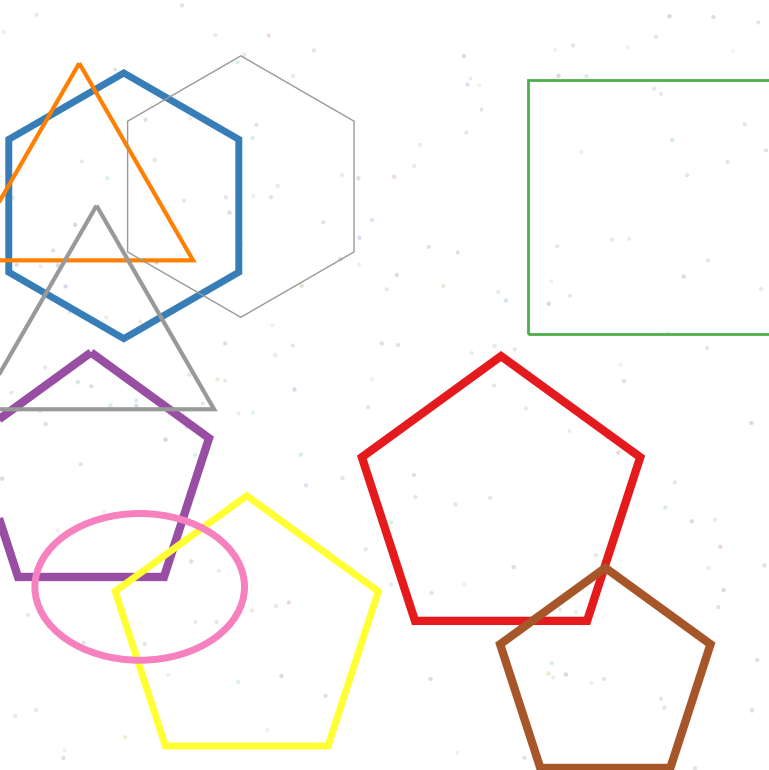[{"shape": "pentagon", "thickness": 3, "radius": 0.95, "center": [0.651, 0.347]}, {"shape": "hexagon", "thickness": 2.5, "radius": 0.86, "center": [0.161, 0.733]}, {"shape": "square", "thickness": 1, "radius": 0.82, "center": [0.851, 0.732]}, {"shape": "pentagon", "thickness": 3, "radius": 0.81, "center": [0.118, 0.381]}, {"shape": "triangle", "thickness": 1.5, "radius": 0.85, "center": [0.103, 0.747]}, {"shape": "pentagon", "thickness": 2.5, "radius": 0.9, "center": [0.32, 0.177]}, {"shape": "pentagon", "thickness": 3, "radius": 0.72, "center": [0.786, 0.119]}, {"shape": "oval", "thickness": 2.5, "radius": 0.68, "center": [0.181, 0.238]}, {"shape": "hexagon", "thickness": 0.5, "radius": 0.85, "center": [0.313, 0.758]}, {"shape": "triangle", "thickness": 1.5, "radius": 0.88, "center": [0.125, 0.557]}]